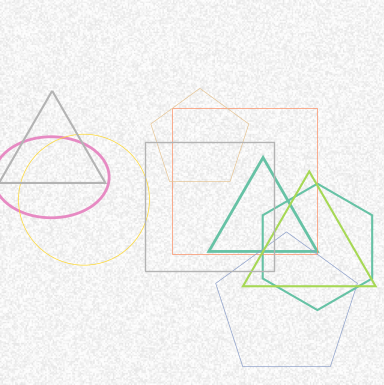[{"shape": "triangle", "thickness": 2, "radius": 0.81, "center": [0.683, 0.428]}, {"shape": "hexagon", "thickness": 1.5, "radius": 0.82, "center": [0.825, 0.359]}, {"shape": "square", "thickness": 0.5, "radius": 0.94, "center": [0.636, 0.53]}, {"shape": "pentagon", "thickness": 0.5, "radius": 0.97, "center": [0.744, 0.204]}, {"shape": "oval", "thickness": 2, "radius": 0.75, "center": [0.133, 0.54]}, {"shape": "triangle", "thickness": 1.5, "radius": 0.99, "center": [0.803, 0.356]}, {"shape": "circle", "thickness": 0.5, "radius": 0.85, "center": [0.218, 0.481]}, {"shape": "pentagon", "thickness": 0.5, "radius": 0.67, "center": [0.519, 0.637]}, {"shape": "triangle", "thickness": 1.5, "radius": 0.8, "center": [0.136, 0.605]}, {"shape": "square", "thickness": 1, "radius": 0.84, "center": [0.543, 0.464]}]